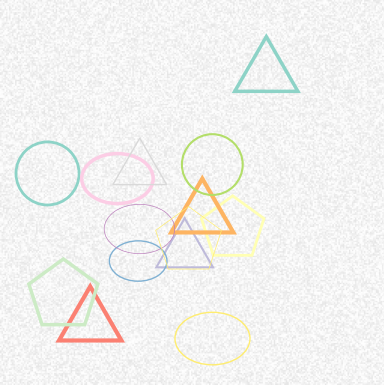[{"shape": "circle", "thickness": 2, "radius": 0.41, "center": [0.123, 0.549]}, {"shape": "triangle", "thickness": 2.5, "radius": 0.47, "center": [0.692, 0.81]}, {"shape": "pentagon", "thickness": 2, "radius": 0.43, "center": [0.604, 0.406]}, {"shape": "triangle", "thickness": 1.5, "radius": 0.43, "center": [0.48, 0.348]}, {"shape": "triangle", "thickness": 3, "radius": 0.47, "center": [0.234, 0.162]}, {"shape": "oval", "thickness": 1, "radius": 0.37, "center": [0.359, 0.322]}, {"shape": "triangle", "thickness": 3, "radius": 0.47, "center": [0.525, 0.443]}, {"shape": "circle", "thickness": 1.5, "radius": 0.39, "center": [0.551, 0.573]}, {"shape": "oval", "thickness": 2.5, "radius": 0.46, "center": [0.305, 0.536]}, {"shape": "triangle", "thickness": 1, "radius": 0.4, "center": [0.363, 0.561]}, {"shape": "oval", "thickness": 0.5, "radius": 0.46, "center": [0.362, 0.405]}, {"shape": "pentagon", "thickness": 2.5, "radius": 0.47, "center": [0.165, 0.233]}, {"shape": "pentagon", "thickness": 0.5, "radius": 0.45, "center": [0.49, 0.374]}, {"shape": "oval", "thickness": 1, "radius": 0.49, "center": [0.552, 0.121]}]